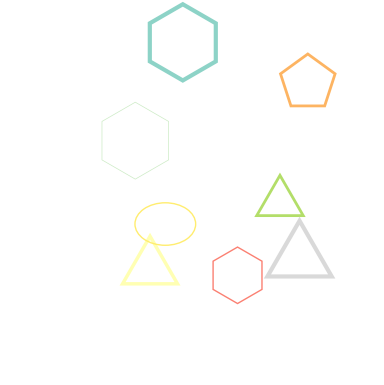[{"shape": "hexagon", "thickness": 3, "radius": 0.49, "center": [0.475, 0.89]}, {"shape": "triangle", "thickness": 2.5, "radius": 0.41, "center": [0.39, 0.304]}, {"shape": "hexagon", "thickness": 1, "radius": 0.37, "center": [0.617, 0.285]}, {"shape": "pentagon", "thickness": 2, "radius": 0.37, "center": [0.799, 0.785]}, {"shape": "triangle", "thickness": 2, "radius": 0.35, "center": [0.727, 0.475]}, {"shape": "triangle", "thickness": 3, "radius": 0.48, "center": [0.778, 0.33]}, {"shape": "hexagon", "thickness": 0.5, "radius": 0.5, "center": [0.351, 0.635]}, {"shape": "oval", "thickness": 1, "radius": 0.39, "center": [0.429, 0.418]}]